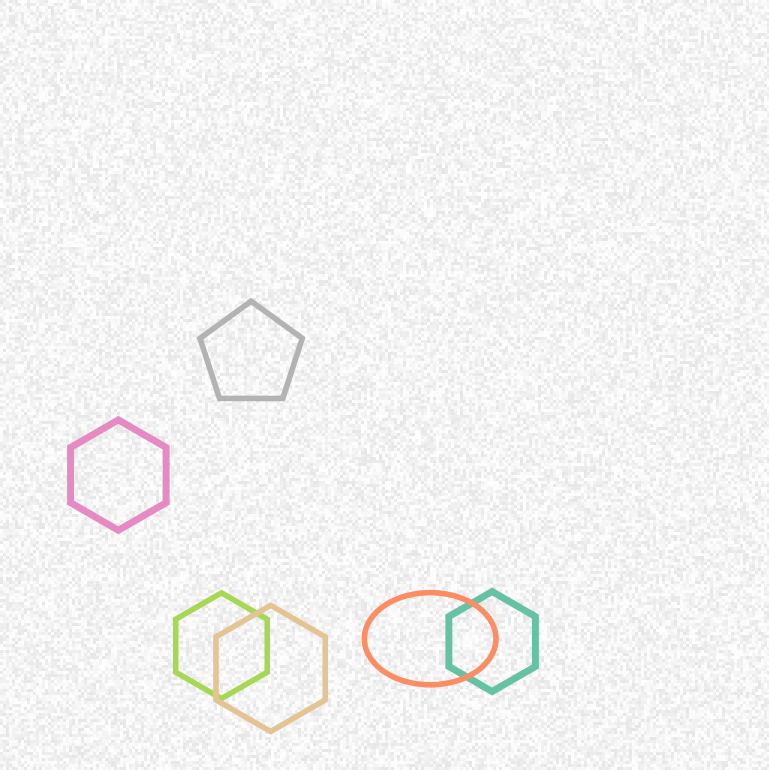[{"shape": "hexagon", "thickness": 2.5, "radius": 0.32, "center": [0.639, 0.167]}, {"shape": "oval", "thickness": 2, "radius": 0.43, "center": [0.559, 0.17]}, {"shape": "hexagon", "thickness": 2.5, "radius": 0.36, "center": [0.154, 0.383]}, {"shape": "hexagon", "thickness": 2, "radius": 0.34, "center": [0.288, 0.161]}, {"shape": "hexagon", "thickness": 2, "radius": 0.41, "center": [0.351, 0.132]}, {"shape": "pentagon", "thickness": 2, "radius": 0.35, "center": [0.326, 0.539]}]